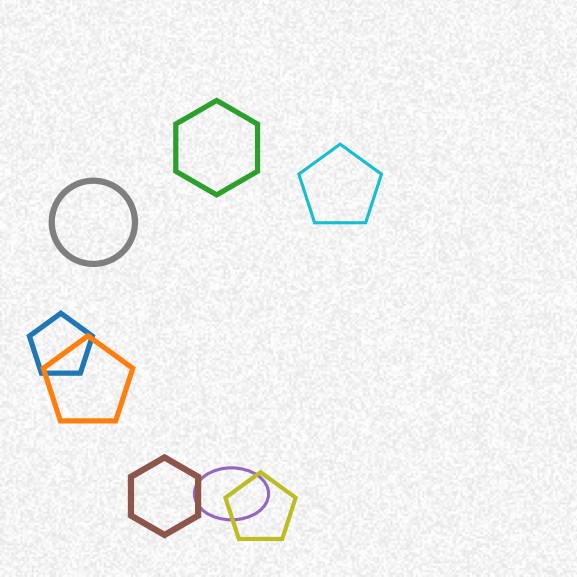[{"shape": "pentagon", "thickness": 2.5, "radius": 0.29, "center": [0.105, 0.399]}, {"shape": "pentagon", "thickness": 2.5, "radius": 0.41, "center": [0.152, 0.336]}, {"shape": "hexagon", "thickness": 2.5, "radius": 0.41, "center": [0.375, 0.743]}, {"shape": "oval", "thickness": 1.5, "radius": 0.32, "center": [0.401, 0.144]}, {"shape": "hexagon", "thickness": 3, "radius": 0.34, "center": [0.285, 0.14]}, {"shape": "circle", "thickness": 3, "radius": 0.36, "center": [0.162, 0.614]}, {"shape": "pentagon", "thickness": 2, "radius": 0.32, "center": [0.451, 0.118]}, {"shape": "pentagon", "thickness": 1.5, "radius": 0.38, "center": [0.589, 0.674]}]